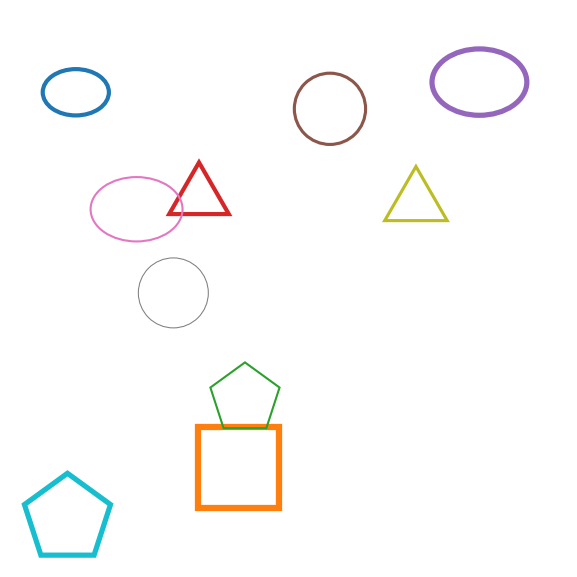[{"shape": "oval", "thickness": 2, "radius": 0.29, "center": [0.131, 0.839]}, {"shape": "square", "thickness": 3, "radius": 0.35, "center": [0.413, 0.189]}, {"shape": "pentagon", "thickness": 1, "radius": 0.31, "center": [0.424, 0.309]}, {"shape": "triangle", "thickness": 2, "radius": 0.3, "center": [0.345, 0.658]}, {"shape": "oval", "thickness": 2.5, "radius": 0.41, "center": [0.83, 0.857]}, {"shape": "circle", "thickness": 1.5, "radius": 0.31, "center": [0.571, 0.811]}, {"shape": "oval", "thickness": 1, "radius": 0.4, "center": [0.236, 0.637]}, {"shape": "circle", "thickness": 0.5, "radius": 0.3, "center": [0.3, 0.492]}, {"shape": "triangle", "thickness": 1.5, "radius": 0.31, "center": [0.72, 0.648]}, {"shape": "pentagon", "thickness": 2.5, "radius": 0.39, "center": [0.117, 0.101]}]